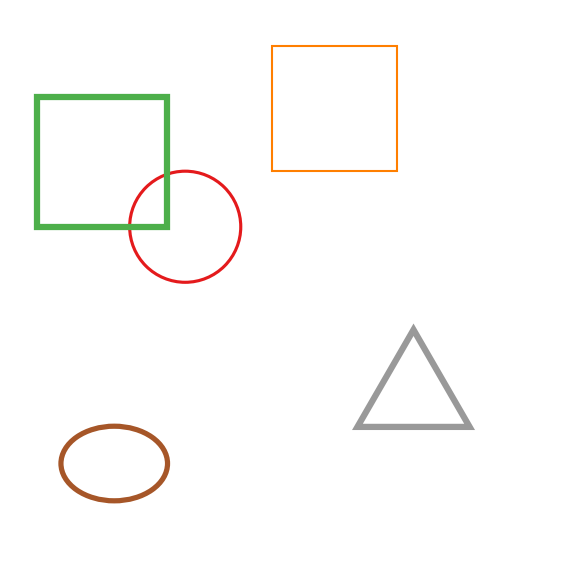[{"shape": "circle", "thickness": 1.5, "radius": 0.48, "center": [0.321, 0.607]}, {"shape": "square", "thickness": 3, "radius": 0.56, "center": [0.176, 0.719]}, {"shape": "square", "thickness": 1, "radius": 0.54, "center": [0.578, 0.811]}, {"shape": "oval", "thickness": 2.5, "radius": 0.46, "center": [0.198, 0.197]}, {"shape": "triangle", "thickness": 3, "radius": 0.56, "center": [0.716, 0.316]}]